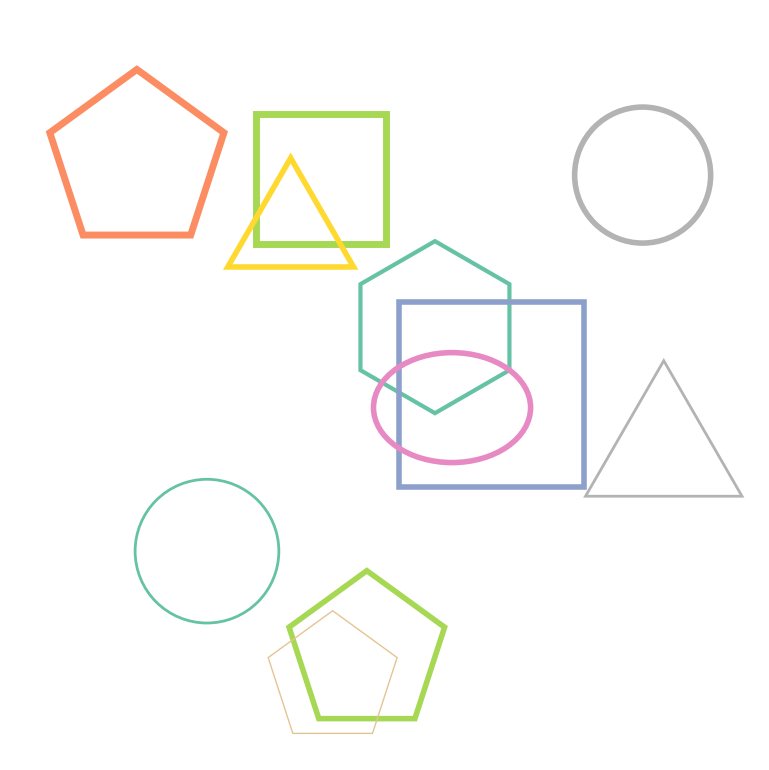[{"shape": "circle", "thickness": 1, "radius": 0.47, "center": [0.269, 0.284]}, {"shape": "hexagon", "thickness": 1.5, "radius": 0.56, "center": [0.565, 0.575]}, {"shape": "pentagon", "thickness": 2.5, "radius": 0.59, "center": [0.178, 0.791]}, {"shape": "square", "thickness": 2, "radius": 0.6, "center": [0.639, 0.488]}, {"shape": "oval", "thickness": 2, "radius": 0.51, "center": [0.587, 0.471]}, {"shape": "pentagon", "thickness": 2, "radius": 0.53, "center": [0.476, 0.153]}, {"shape": "square", "thickness": 2.5, "radius": 0.42, "center": [0.417, 0.768]}, {"shape": "triangle", "thickness": 2, "radius": 0.47, "center": [0.377, 0.7]}, {"shape": "pentagon", "thickness": 0.5, "radius": 0.44, "center": [0.432, 0.119]}, {"shape": "circle", "thickness": 2, "radius": 0.44, "center": [0.835, 0.773]}, {"shape": "triangle", "thickness": 1, "radius": 0.59, "center": [0.862, 0.414]}]